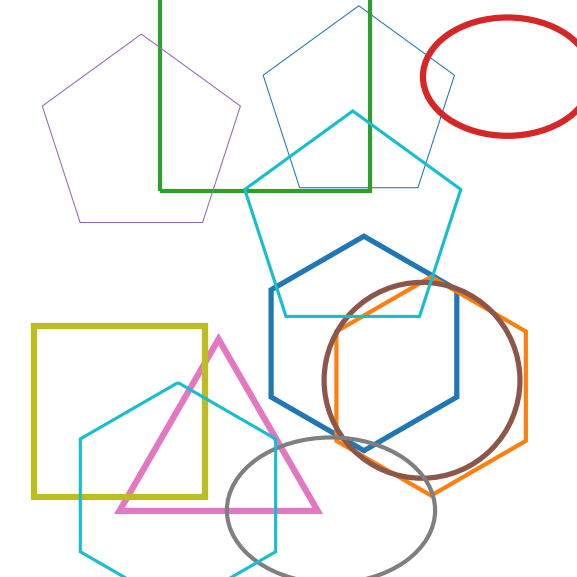[{"shape": "hexagon", "thickness": 2.5, "radius": 0.93, "center": [0.63, 0.404]}, {"shape": "pentagon", "thickness": 0.5, "radius": 0.87, "center": [0.621, 0.815]}, {"shape": "hexagon", "thickness": 2, "radius": 0.95, "center": [0.747, 0.33]}, {"shape": "square", "thickness": 2, "radius": 0.91, "center": [0.459, 0.85]}, {"shape": "oval", "thickness": 3, "radius": 0.73, "center": [0.879, 0.866]}, {"shape": "pentagon", "thickness": 0.5, "radius": 0.9, "center": [0.245, 0.76]}, {"shape": "circle", "thickness": 2.5, "radius": 0.85, "center": [0.731, 0.341]}, {"shape": "triangle", "thickness": 3, "radius": 0.99, "center": [0.379, 0.214]}, {"shape": "oval", "thickness": 2, "radius": 0.9, "center": [0.573, 0.115]}, {"shape": "square", "thickness": 3, "radius": 0.74, "center": [0.207, 0.287]}, {"shape": "pentagon", "thickness": 1.5, "radius": 0.98, "center": [0.611, 0.61]}, {"shape": "hexagon", "thickness": 1.5, "radius": 0.98, "center": [0.308, 0.141]}]